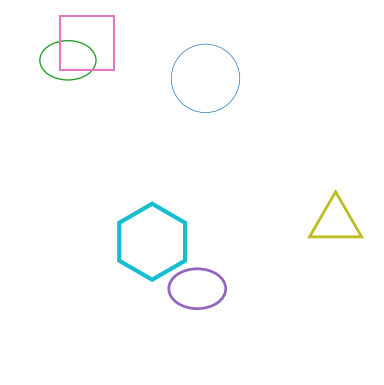[{"shape": "circle", "thickness": 0.5, "radius": 0.44, "center": [0.534, 0.796]}, {"shape": "oval", "thickness": 1, "radius": 0.36, "center": [0.176, 0.843]}, {"shape": "oval", "thickness": 2, "radius": 0.37, "center": [0.512, 0.25]}, {"shape": "square", "thickness": 1.5, "radius": 0.35, "center": [0.226, 0.889]}, {"shape": "triangle", "thickness": 2, "radius": 0.39, "center": [0.872, 0.424]}, {"shape": "hexagon", "thickness": 3, "radius": 0.49, "center": [0.395, 0.372]}]